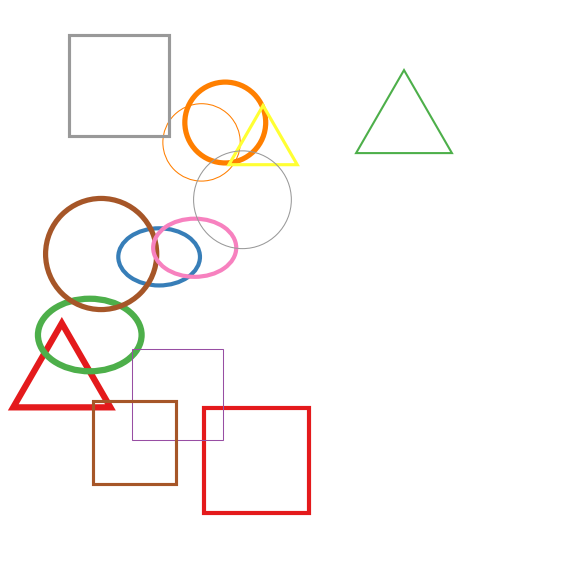[{"shape": "square", "thickness": 2, "radius": 0.45, "center": [0.444, 0.202]}, {"shape": "triangle", "thickness": 3, "radius": 0.49, "center": [0.107, 0.342]}, {"shape": "oval", "thickness": 2, "radius": 0.35, "center": [0.276, 0.554]}, {"shape": "triangle", "thickness": 1, "radius": 0.48, "center": [0.7, 0.782]}, {"shape": "oval", "thickness": 3, "radius": 0.45, "center": [0.155, 0.419]}, {"shape": "square", "thickness": 0.5, "radius": 0.39, "center": [0.308, 0.316]}, {"shape": "circle", "thickness": 2.5, "radius": 0.35, "center": [0.39, 0.787]}, {"shape": "circle", "thickness": 0.5, "radius": 0.33, "center": [0.349, 0.753]}, {"shape": "triangle", "thickness": 1.5, "radius": 0.34, "center": [0.456, 0.748]}, {"shape": "square", "thickness": 1.5, "radius": 0.36, "center": [0.233, 0.233]}, {"shape": "circle", "thickness": 2.5, "radius": 0.48, "center": [0.175, 0.559]}, {"shape": "oval", "thickness": 2, "radius": 0.36, "center": [0.337, 0.57]}, {"shape": "square", "thickness": 1.5, "radius": 0.44, "center": [0.206, 0.851]}, {"shape": "circle", "thickness": 0.5, "radius": 0.42, "center": [0.42, 0.653]}]